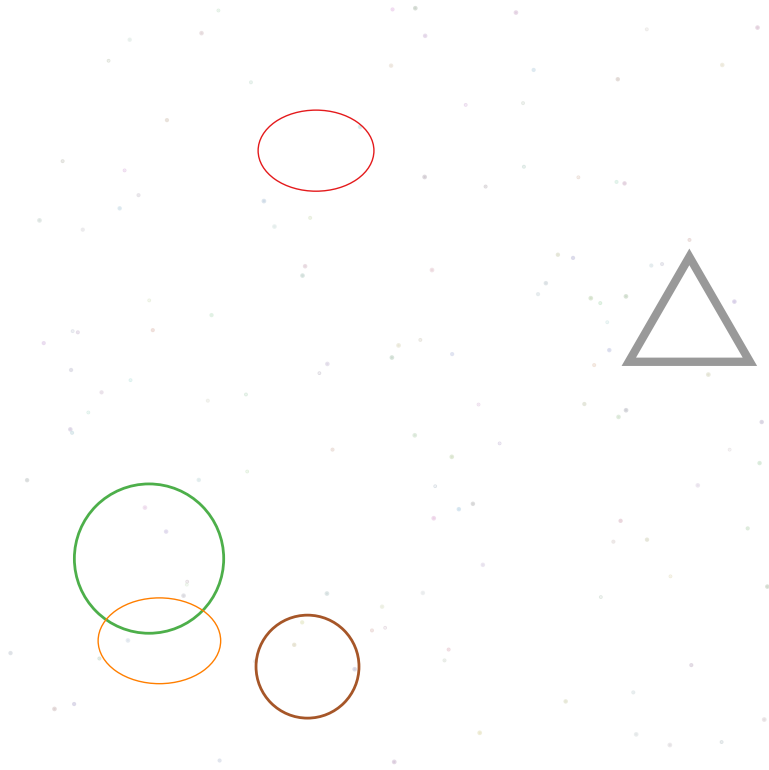[{"shape": "oval", "thickness": 0.5, "radius": 0.38, "center": [0.41, 0.804]}, {"shape": "circle", "thickness": 1, "radius": 0.48, "center": [0.194, 0.275]}, {"shape": "oval", "thickness": 0.5, "radius": 0.4, "center": [0.207, 0.168]}, {"shape": "circle", "thickness": 1, "radius": 0.33, "center": [0.399, 0.134]}, {"shape": "triangle", "thickness": 3, "radius": 0.45, "center": [0.895, 0.576]}]